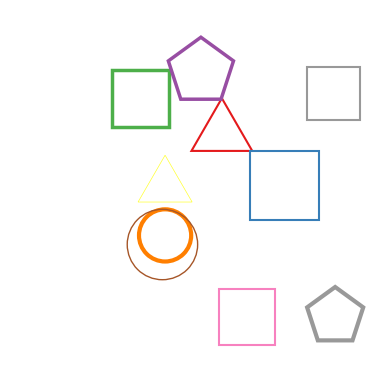[{"shape": "triangle", "thickness": 1.5, "radius": 0.46, "center": [0.576, 0.654]}, {"shape": "square", "thickness": 1.5, "radius": 0.45, "center": [0.739, 0.519]}, {"shape": "square", "thickness": 2.5, "radius": 0.37, "center": [0.366, 0.745]}, {"shape": "pentagon", "thickness": 2.5, "radius": 0.44, "center": [0.522, 0.814]}, {"shape": "circle", "thickness": 3, "radius": 0.34, "center": [0.429, 0.389]}, {"shape": "triangle", "thickness": 0.5, "radius": 0.41, "center": [0.429, 0.516]}, {"shape": "circle", "thickness": 1, "radius": 0.46, "center": [0.422, 0.365]}, {"shape": "square", "thickness": 1.5, "radius": 0.36, "center": [0.642, 0.176]}, {"shape": "square", "thickness": 1.5, "radius": 0.34, "center": [0.866, 0.757]}, {"shape": "pentagon", "thickness": 3, "radius": 0.38, "center": [0.871, 0.178]}]